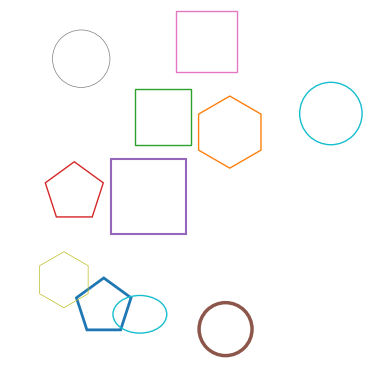[{"shape": "pentagon", "thickness": 2, "radius": 0.37, "center": [0.27, 0.204]}, {"shape": "hexagon", "thickness": 1, "radius": 0.47, "center": [0.597, 0.657]}, {"shape": "square", "thickness": 1, "radius": 0.36, "center": [0.423, 0.696]}, {"shape": "pentagon", "thickness": 1, "radius": 0.4, "center": [0.193, 0.501]}, {"shape": "square", "thickness": 1.5, "radius": 0.49, "center": [0.387, 0.491]}, {"shape": "circle", "thickness": 2.5, "radius": 0.34, "center": [0.586, 0.145]}, {"shape": "square", "thickness": 1, "radius": 0.4, "center": [0.537, 0.893]}, {"shape": "circle", "thickness": 0.5, "radius": 0.37, "center": [0.211, 0.848]}, {"shape": "hexagon", "thickness": 0.5, "radius": 0.36, "center": [0.166, 0.273]}, {"shape": "oval", "thickness": 1, "radius": 0.35, "center": [0.363, 0.184]}, {"shape": "circle", "thickness": 1, "radius": 0.41, "center": [0.859, 0.705]}]